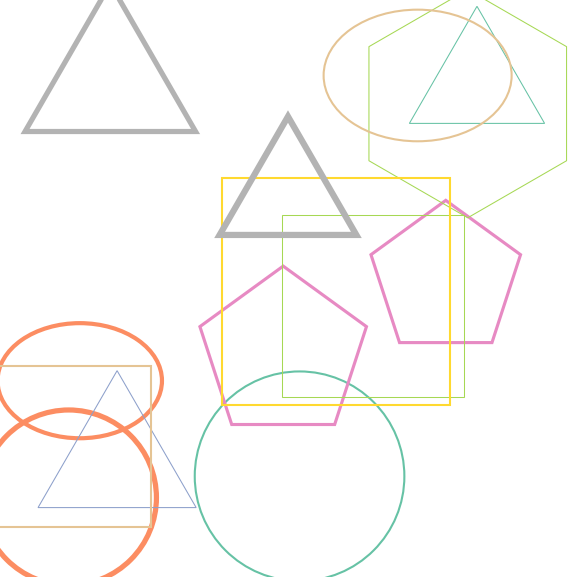[{"shape": "circle", "thickness": 1, "radius": 0.91, "center": [0.519, 0.174]}, {"shape": "triangle", "thickness": 0.5, "radius": 0.68, "center": [0.826, 0.853]}, {"shape": "oval", "thickness": 2, "radius": 0.71, "center": [0.138, 0.34]}, {"shape": "circle", "thickness": 2.5, "radius": 0.76, "center": [0.119, 0.137]}, {"shape": "triangle", "thickness": 0.5, "radius": 0.79, "center": [0.203, 0.199]}, {"shape": "pentagon", "thickness": 1.5, "radius": 0.68, "center": [0.772, 0.516]}, {"shape": "pentagon", "thickness": 1.5, "radius": 0.76, "center": [0.49, 0.387]}, {"shape": "hexagon", "thickness": 0.5, "radius": 0.99, "center": [0.81, 0.82]}, {"shape": "square", "thickness": 0.5, "radius": 0.79, "center": [0.645, 0.47]}, {"shape": "square", "thickness": 1, "radius": 0.98, "center": [0.581, 0.495]}, {"shape": "oval", "thickness": 1, "radius": 0.81, "center": [0.723, 0.868]}, {"shape": "square", "thickness": 1, "radius": 0.7, "center": [0.123, 0.226]}, {"shape": "triangle", "thickness": 3, "radius": 0.68, "center": [0.499, 0.661]}, {"shape": "triangle", "thickness": 2.5, "radius": 0.85, "center": [0.191, 0.857]}]